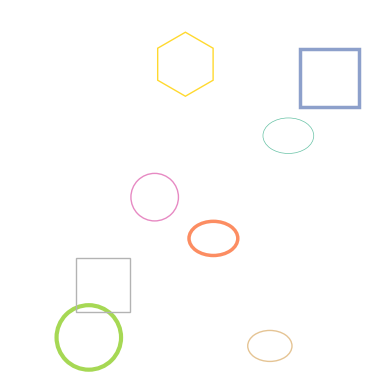[{"shape": "oval", "thickness": 0.5, "radius": 0.33, "center": [0.749, 0.647]}, {"shape": "oval", "thickness": 2.5, "radius": 0.32, "center": [0.554, 0.381]}, {"shape": "square", "thickness": 2.5, "radius": 0.38, "center": [0.856, 0.797]}, {"shape": "circle", "thickness": 1, "radius": 0.31, "center": [0.402, 0.488]}, {"shape": "circle", "thickness": 3, "radius": 0.42, "center": [0.231, 0.124]}, {"shape": "hexagon", "thickness": 1, "radius": 0.42, "center": [0.482, 0.833]}, {"shape": "oval", "thickness": 1, "radius": 0.29, "center": [0.701, 0.101]}, {"shape": "square", "thickness": 1, "radius": 0.35, "center": [0.267, 0.259]}]